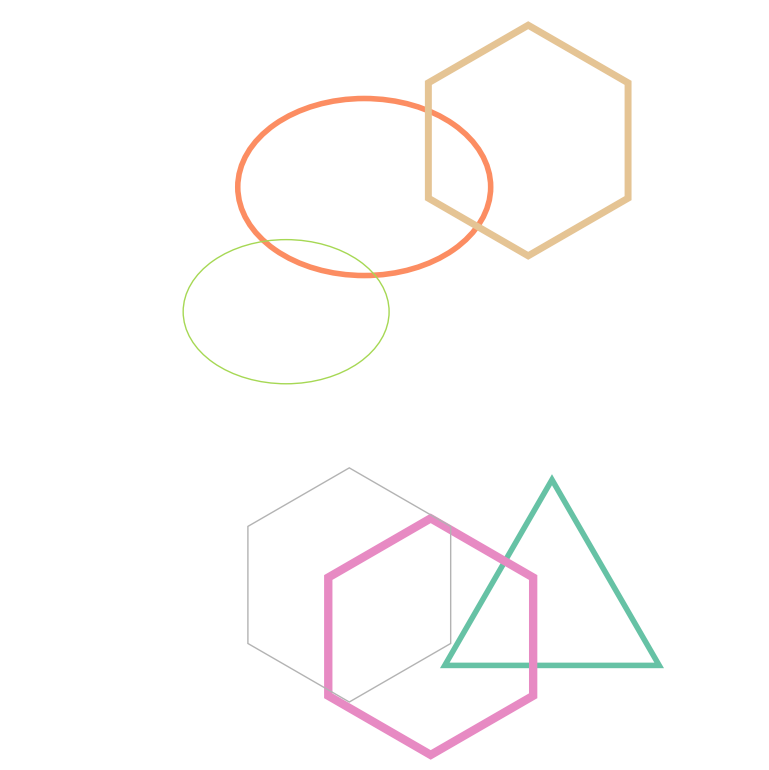[{"shape": "triangle", "thickness": 2, "radius": 0.8, "center": [0.717, 0.216]}, {"shape": "oval", "thickness": 2, "radius": 0.82, "center": [0.473, 0.757]}, {"shape": "hexagon", "thickness": 3, "radius": 0.77, "center": [0.559, 0.173]}, {"shape": "oval", "thickness": 0.5, "radius": 0.67, "center": [0.372, 0.595]}, {"shape": "hexagon", "thickness": 2.5, "radius": 0.75, "center": [0.686, 0.818]}, {"shape": "hexagon", "thickness": 0.5, "radius": 0.76, "center": [0.454, 0.24]}]